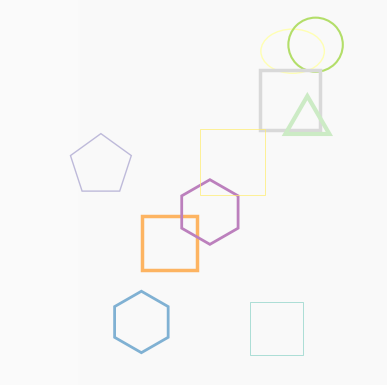[{"shape": "square", "thickness": 0.5, "radius": 0.35, "center": [0.714, 0.146]}, {"shape": "oval", "thickness": 1, "radius": 0.41, "center": [0.755, 0.867]}, {"shape": "pentagon", "thickness": 1, "radius": 0.41, "center": [0.26, 0.57]}, {"shape": "hexagon", "thickness": 2, "radius": 0.4, "center": [0.365, 0.164]}, {"shape": "square", "thickness": 2.5, "radius": 0.35, "center": [0.438, 0.368]}, {"shape": "circle", "thickness": 1.5, "radius": 0.35, "center": [0.814, 0.884]}, {"shape": "square", "thickness": 2.5, "radius": 0.39, "center": [0.749, 0.74]}, {"shape": "hexagon", "thickness": 2, "radius": 0.42, "center": [0.542, 0.449]}, {"shape": "triangle", "thickness": 3, "radius": 0.33, "center": [0.793, 0.685]}, {"shape": "square", "thickness": 0.5, "radius": 0.42, "center": [0.6, 0.579]}]